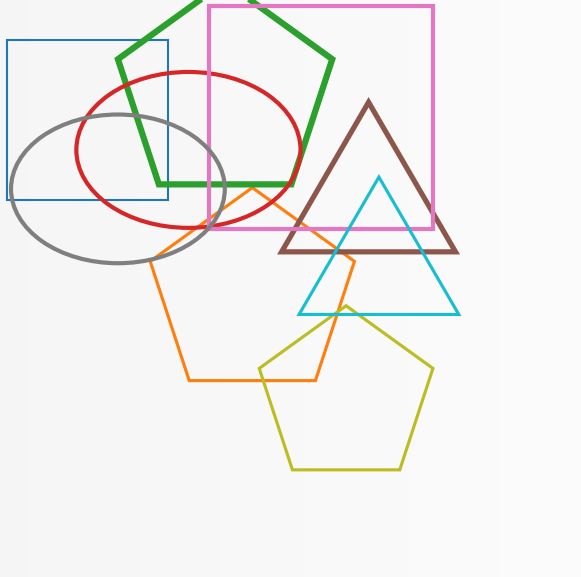[{"shape": "square", "thickness": 1, "radius": 0.69, "center": [0.15, 0.791]}, {"shape": "pentagon", "thickness": 1.5, "radius": 0.92, "center": [0.434, 0.49]}, {"shape": "pentagon", "thickness": 3, "radius": 0.97, "center": [0.387, 0.837]}, {"shape": "oval", "thickness": 2, "radius": 0.96, "center": [0.324, 0.74]}, {"shape": "triangle", "thickness": 2.5, "radius": 0.86, "center": [0.634, 0.649]}, {"shape": "square", "thickness": 2, "radius": 0.96, "center": [0.552, 0.796]}, {"shape": "oval", "thickness": 2, "radius": 0.92, "center": [0.203, 0.672]}, {"shape": "pentagon", "thickness": 1.5, "radius": 0.79, "center": [0.595, 0.313]}, {"shape": "triangle", "thickness": 1.5, "radius": 0.79, "center": [0.652, 0.534]}]